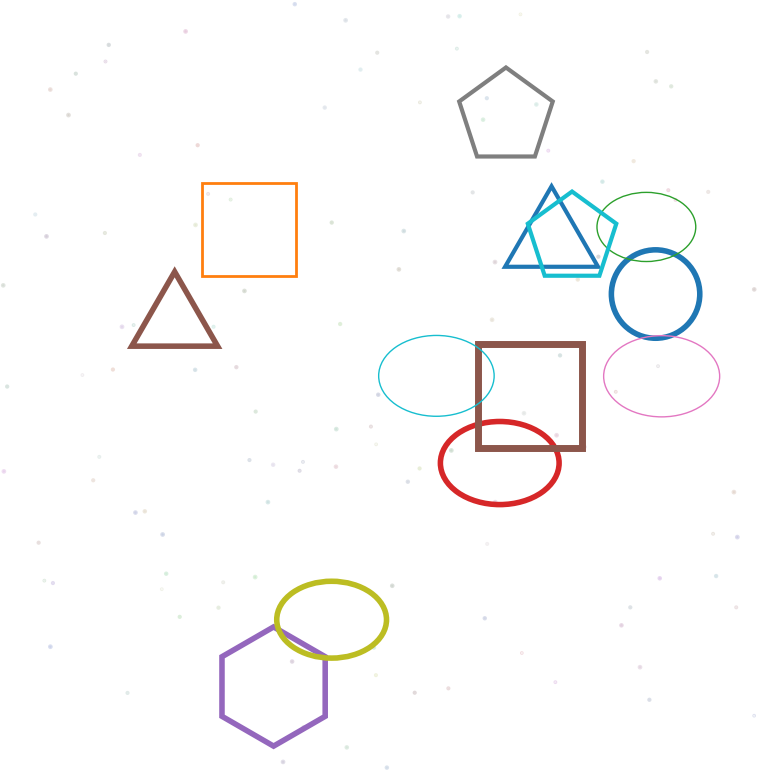[{"shape": "triangle", "thickness": 1.5, "radius": 0.35, "center": [0.716, 0.688]}, {"shape": "circle", "thickness": 2, "radius": 0.29, "center": [0.851, 0.618]}, {"shape": "square", "thickness": 1, "radius": 0.3, "center": [0.323, 0.702]}, {"shape": "oval", "thickness": 0.5, "radius": 0.32, "center": [0.839, 0.705]}, {"shape": "oval", "thickness": 2, "radius": 0.39, "center": [0.649, 0.399]}, {"shape": "hexagon", "thickness": 2, "radius": 0.39, "center": [0.355, 0.108]}, {"shape": "square", "thickness": 2.5, "radius": 0.34, "center": [0.688, 0.486]}, {"shape": "triangle", "thickness": 2, "radius": 0.32, "center": [0.227, 0.583]}, {"shape": "oval", "thickness": 0.5, "radius": 0.38, "center": [0.859, 0.511]}, {"shape": "pentagon", "thickness": 1.5, "radius": 0.32, "center": [0.657, 0.848]}, {"shape": "oval", "thickness": 2, "radius": 0.36, "center": [0.431, 0.195]}, {"shape": "pentagon", "thickness": 1.5, "radius": 0.3, "center": [0.743, 0.691]}, {"shape": "oval", "thickness": 0.5, "radius": 0.37, "center": [0.567, 0.512]}]